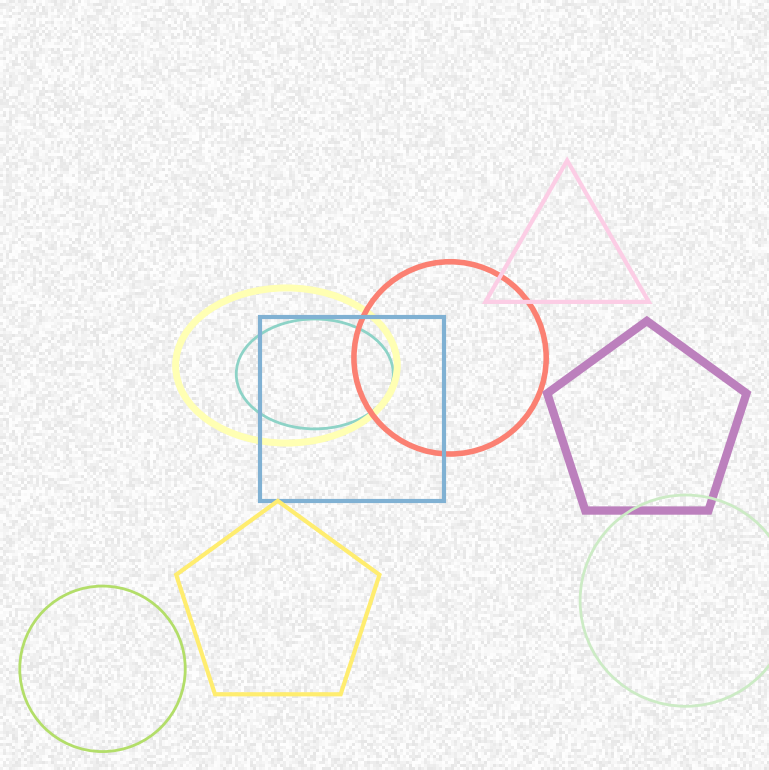[{"shape": "oval", "thickness": 1, "radius": 0.51, "center": [0.409, 0.514]}, {"shape": "oval", "thickness": 2.5, "radius": 0.72, "center": [0.372, 0.525]}, {"shape": "circle", "thickness": 2, "radius": 0.62, "center": [0.585, 0.535]}, {"shape": "square", "thickness": 1.5, "radius": 0.6, "center": [0.457, 0.469]}, {"shape": "circle", "thickness": 1, "radius": 0.54, "center": [0.133, 0.131]}, {"shape": "triangle", "thickness": 1.5, "radius": 0.61, "center": [0.737, 0.669]}, {"shape": "pentagon", "thickness": 3, "radius": 0.68, "center": [0.84, 0.447]}, {"shape": "circle", "thickness": 1, "radius": 0.69, "center": [0.891, 0.22]}, {"shape": "pentagon", "thickness": 1.5, "radius": 0.69, "center": [0.361, 0.211]}]